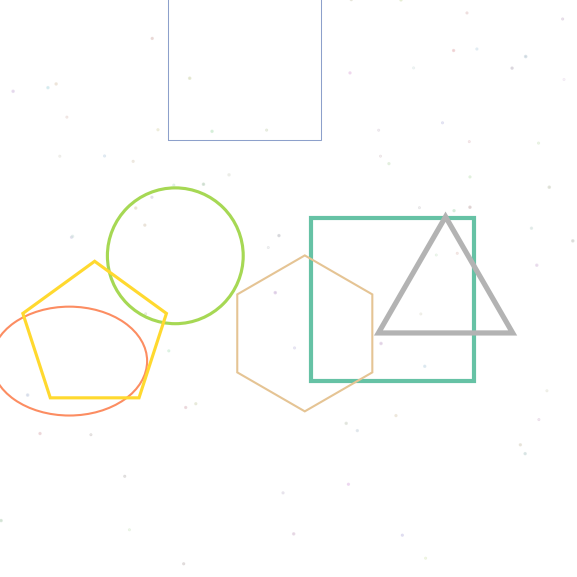[{"shape": "square", "thickness": 2, "radius": 0.71, "center": [0.68, 0.48]}, {"shape": "oval", "thickness": 1, "radius": 0.67, "center": [0.12, 0.374]}, {"shape": "square", "thickness": 0.5, "radius": 0.66, "center": [0.423, 0.89]}, {"shape": "circle", "thickness": 1.5, "radius": 0.59, "center": [0.304, 0.556]}, {"shape": "pentagon", "thickness": 1.5, "radius": 0.65, "center": [0.164, 0.416]}, {"shape": "hexagon", "thickness": 1, "radius": 0.68, "center": [0.528, 0.422]}, {"shape": "triangle", "thickness": 2.5, "radius": 0.67, "center": [0.772, 0.49]}]